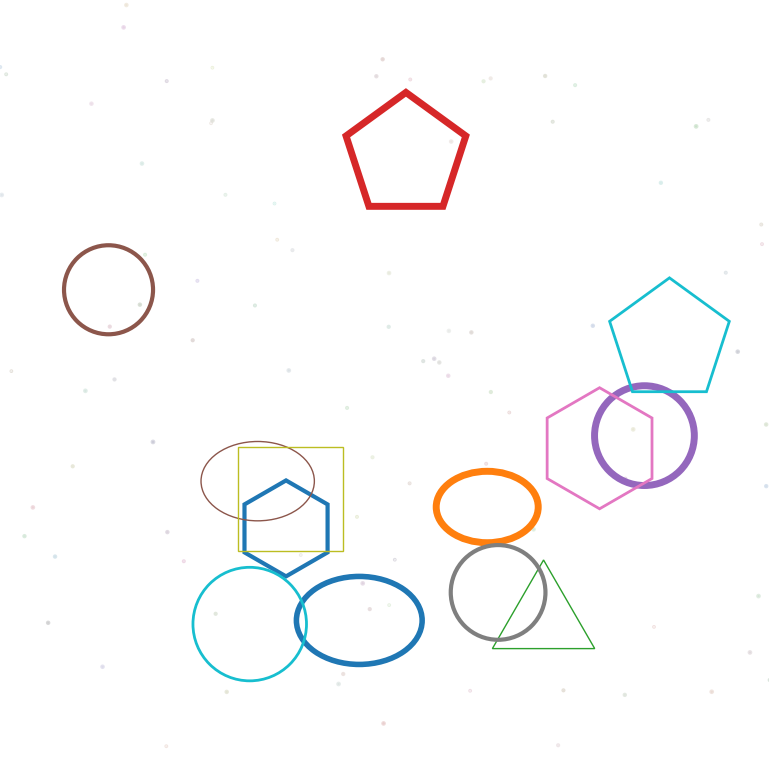[{"shape": "oval", "thickness": 2, "radius": 0.41, "center": [0.467, 0.194]}, {"shape": "hexagon", "thickness": 1.5, "radius": 0.31, "center": [0.371, 0.314]}, {"shape": "oval", "thickness": 2.5, "radius": 0.33, "center": [0.633, 0.342]}, {"shape": "triangle", "thickness": 0.5, "radius": 0.38, "center": [0.706, 0.196]}, {"shape": "pentagon", "thickness": 2.5, "radius": 0.41, "center": [0.527, 0.798]}, {"shape": "circle", "thickness": 2.5, "radius": 0.32, "center": [0.837, 0.434]}, {"shape": "oval", "thickness": 0.5, "radius": 0.37, "center": [0.335, 0.375]}, {"shape": "circle", "thickness": 1.5, "radius": 0.29, "center": [0.141, 0.624]}, {"shape": "hexagon", "thickness": 1, "radius": 0.39, "center": [0.779, 0.418]}, {"shape": "circle", "thickness": 1.5, "radius": 0.31, "center": [0.647, 0.231]}, {"shape": "square", "thickness": 0.5, "radius": 0.34, "center": [0.377, 0.352]}, {"shape": "pentagon", "thickness": 1, "radius": 0.41, "center": [0.869, 0.557]}, {"shape": "circle", "thickness": 1, "radius": 0.37, "center": [0.324, 0.19]}]